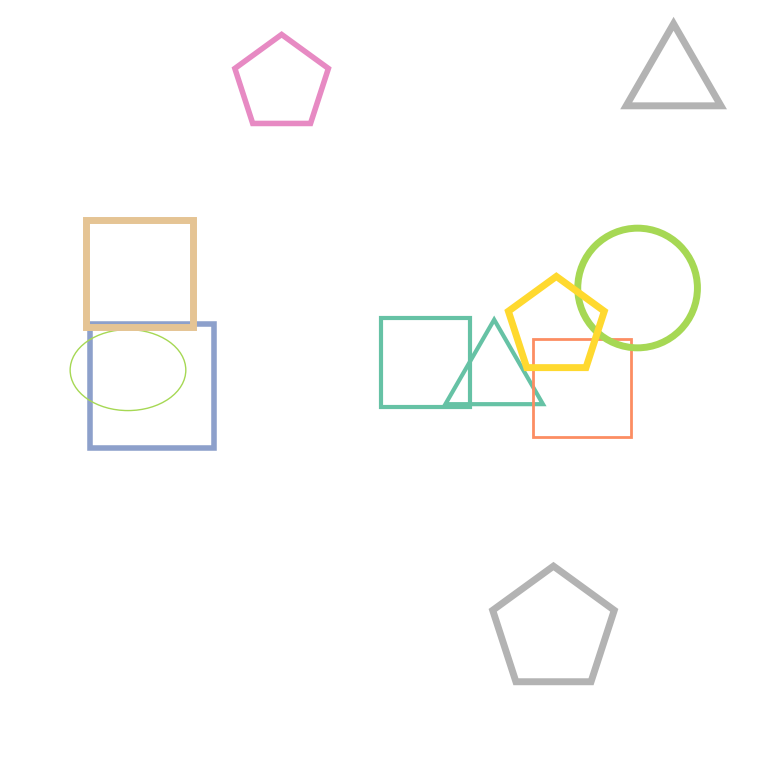[{"shape": "triangle", "thickness": 1.5, "radius": 0.37, "center": [0.642, 0.512]}, {"shape": "square", "thickness": 1.5, "radius": 0.29, "center": [0.552, 0.529]}, {"shape": "square", "thickness": 1, "radius": 0.32, "center": [0.756, 0.496]}, {"shape": "square", "thickness": 2, "radius": 0.4, "center": [0.197, 0.499]}, {"shape": "pentagon", "thickness": 2, "radius": 0.32, "center": [0.366, 0.891]}, {"shape": "circle", "thickness": 2.5, "radius": 0.39, "center": [0.828, 0.626]}, {"shape": "oval", "thickness": 0.5, "radius": 0.38, "center": [0.166, 0.519]}, {"shape": "pentagon", "thickness": 2.5, "radius": 0.33, "center": [0.723, 0.576]}, {"shape": "square", "thickness": 2.5, "radius": 0.35, "center": [0.181, 0.645]}, {"shape": "pentagon", "thickness": 2.5, "radius": 0.41, "center": [0.719, 0.182]}, {"shape": "triangle", "thickness": 2.5, "radius": 0.36, "center": [0.875, 0.898]}]